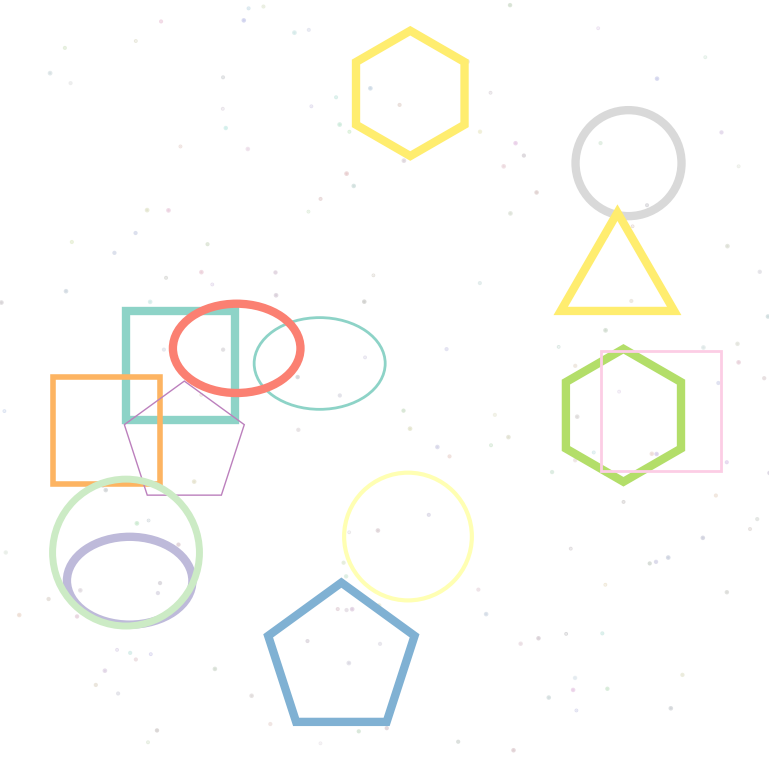[{"shape": "oval", "thickness": 1, "radius": 0.43, "center": [0.415, 0.528]}, {"shape": "square", "thickness": 3, "radius": 0.35, "center": [0.234, 0.525]}, {"shape": "circle", "thickness": 1.5, "radius": 0.41, "center": [0.53, 0.303]}, {"shape": "oval", "thickness": 3, "radius": 0.41, "center": [0.168, 0.246]}, {"shape": "oval", "thickness": 3, "radius": 0.41, "center": [0.307, 0.548]}, {"shape": "pentagon", "thickness": 3, "radius": 0.5, "center": [0.443, 0.143]}, {"shape": "square", "thickness": 2, "radius": 0.35, "center": [0.138, 0.441]}, {"shape": "hexagon", "thickness": 3, "radius": 0.43, "center": [0.81, 0.461]}, {"shape": "square", "thickness": 1, "radius": 0.39, "center": [0.859, 0.466]}, {"shape": "circle", "thickness": 3, "radius": 0.34, "center": [0.816, 0.788]}, {"shape": "pentagon", "thickness": 0.5, "radius": 0.41, "center": [0.239, 0.423]}, {"shape": "circle", "thickness": 2.5, "radius": 0.48, "center": [0.164, 0.282]}, {"shape": "hexagon", "thickness": 3, "radius": 0.41, "center": [0.533, 0.879]}, {"shape": "triangle", "thickness": 3, "radius": 0.43, "center": [0.802, 0.639]}]